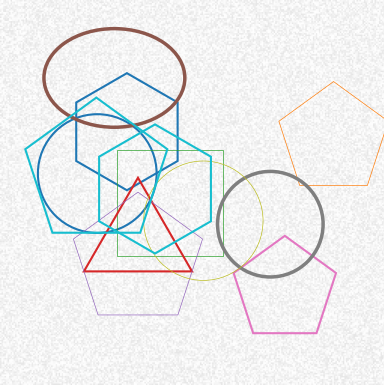[{"shape": "hexagon", "thickness": 1.5, "radius": 0.76, "center": [0.33, 0.658]}, {"shape": "circle", "thickness": 1.5, "radius": 0.77, "center": [0.253, 0.549]}, {"shape": "pentagon", "thickness": 0.5, "radius": 0.75, "center": [0.866, 0.639]}, {"shape": "square", "thickness": 0.5, "radius": 0.69, "center": [0.44, 0.472]}, {"shape": "triangle", "thickness": 1.5, "radius": 0.81, "center": [0.358, 0.376]}, {"shape": "pentagon", "thickness": 0.5, "radius": 0.88, "center": [0.358, 0.325]}, {"shape": "oval", "thickness": 2.5, "radius": 0.91, "center": [0.297, 0.798]}, {"shape": "pentagon", "thickness": 1.5, "radius": 0.7, "center": [0.74, 0.248]}, {"shape": "circle", "thickness": 2.5, "radius": 0.69, "center": [0.702, 0.418]}, {"shape": "circle", "thickness": 0.5, "radius": 0.78, "center": [0.528, 0.427]}, {"shape": "hexagon", "thickness": 1.5, "radius": 0.84, "center": [0.403, 0.509]}, {"shape": "pentagon", "thickness": 1.5, "radius": 0.97, "center": [0.25, 0.552]}]